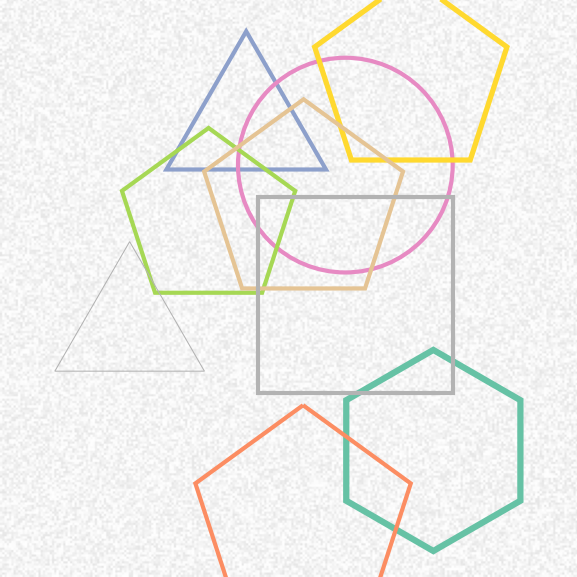[{"shape": "hexagon", "thickness": 3, "radius": 0.87, "center": [0.75, 0.219]}, {"shape": "pentagon", "thickness": 2, "radius": 0.98, "center": [0.525, 0.101]}, {"shape": "triangle", "thickness": 2, "radius": 0.8, "center": [0.426, 0.785]}, {"shape": "circle", "thickness": 2, "radius": 0.93, "center": [0.598, 0.713]}, {"shape": "pentagon", "thickness": 2, "radius": 0.79, "center": [0.361, 0.62]}, {"shape": "pentagon", "thickness": 2.5, "radius": 0.88, "center": [0.711, 0.864]}, {"shape": "pentagon", "thickness": 2, "radius": 0.91, "center": [0.526, 0.646]}, {"shape": "square", "thickness": 2, "radius": 0.85, "center": [0.615, 0.488]}, {"shape": "triangle", "thickness": 0.5, "radius": 0.75, "center": [0.224, 0.431]}]